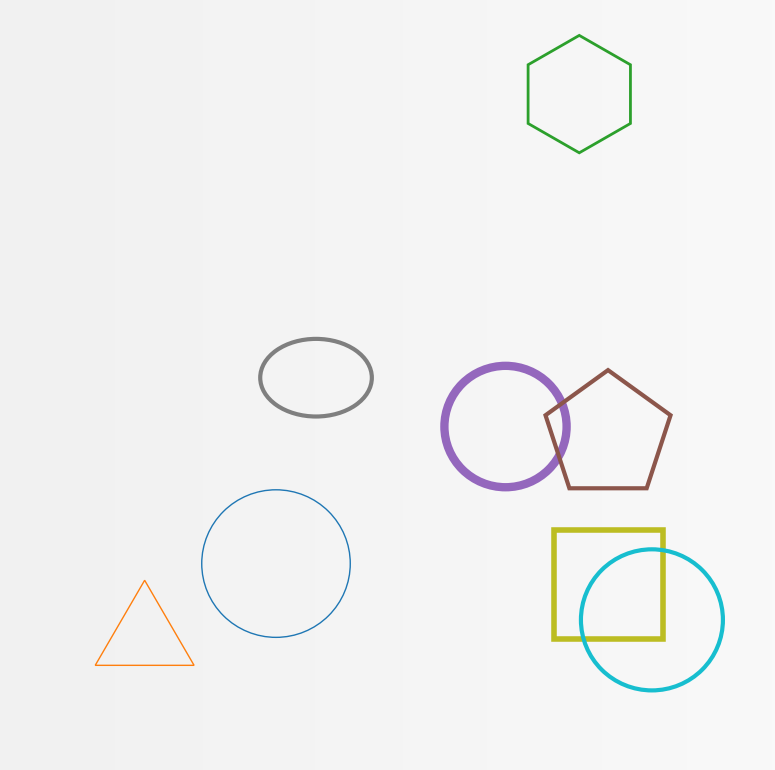[{"shape": "circle", "thickness": 0.5, "radius": 0.48, "center": [0.356, 0.268]}, {"shape": "triangle", "thickness": 0.5, "radius": 0.37, "center": [0.187, 0.173]}, {"shape": "hexagon", "thickness": 1, "radius": 0.38, "center": [0.747, 0.878]}, {"shape": "circle", "thickness": 3, "radius": 0.39, "center": [0.652, 0.446]}, {"shape": "pentagon", "thickness": 1.5, "radius": 0.42, "center": [0.785, 0.434]}, {"shape": "oval", "thickness": 1.5, "radius": 0.36, "center": [0.408, 0.509]}, {"shape": "square", "thickness": 2, "radius": 0.35, "center": [0.786, 0.241]}, {"shape": "circle", "thickness": 1.5, "radius": 0.46, "center": [0.841, 0.195]}]